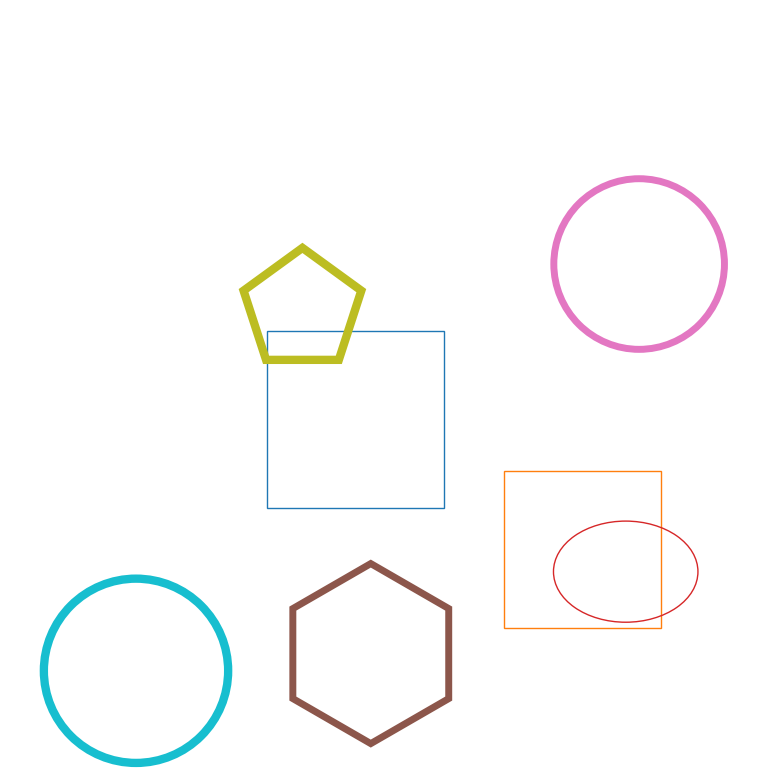[{"shape": "square", "thickness": 0.5, "radius": 0.57, "center": [0.462, 0.455]}, {"shape": "square", "thickness": 0.5, "radius": 0.51, "center": [0.756, 0.286]}, {"shape": "oval", "thickness": 0.5, "radius": 0.47, "center": [0.813, 0.258]}, {"shape": "hexagon", "thickness": 2.5, "radius": 0.58, "center": [0.482, 0.151]}, {"shape": "circle", "thickness": 2.5, "radius": 0.55, "center": [0.83, 0.657]}, {"shape": "pentagon", "thickness": 3, "radius": 0.4, "center": [0.393, 0.598]}, {"shape": "circle", "thickness": 3, "radius": 0.6, "center": [0.177, 0.129]}]